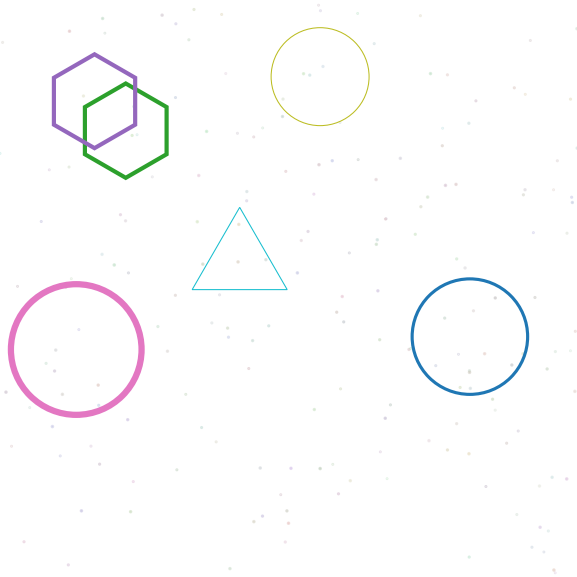[{"shape": "circle", "thickness": 1.5, "radius": 0.5, "center": [0.814, 0.416]}, {"shape": "hexagon", "thickness": 2, "radius": 0.41, "center": [0.218, 0.773]}, {"shape": "hexagon", "thickness": 2, "radius": 0.41, "center": [0.164, 0.824]}, {"shape": "circle", "thickness": 3, "radius": 0.57, "center": [0.132, 0.394]}, {"shape": "circle", "thickness": 0.5, "radius": 0.42, "center": [0.554, 0.866]}, {"shape": "triangle", "thickness": 0.5, "radius": 0.47, "center": [0.415, 0.545]}]